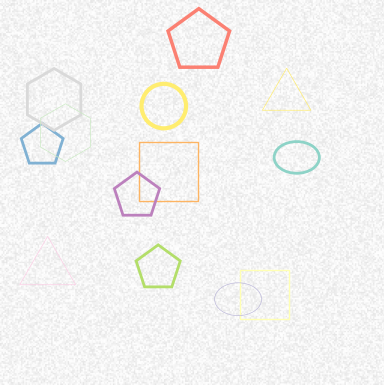[{"shape": "oval", "thickness": 2, "radius": 0.29, "center": [0.771, 0.591]}, {"shape": "square", "thickness": 1, "radius": 0.32, "center": [0.687, 0.236]}, {"shape": "oval", "thickness": 0.5, "radius": 0.3, "center": [0.618, 0.223]}, {"shape": "pentagon", "thickness": 2.5, "radius": 0.42, "center": [0.516, 0.893]}, {"shape": "pentagon", "thickness": 2, "radius": 0.29, "center": [0.11, 0.623]}, {"shape": "square", "thickness": 1, "radius": 0.39, "center": [0.437, 0.555]}, {"shape": "pentagon", "thickness": 2, "radius": 0.3, "center": [0.411, 0.304]}, {"shape": "triangle", "thickness": 0.5, "radius": 0.42, "center": [0.124, 0.302]}, {"shape": "hexagon", "thickness": 2, "radius": 0.4, "center": [0.141, 0.742]}, {"shape": "pentagon", "thickness": 2, "radius": 0.31, "center": [0.356, 0.491]}, {"shape": "hexagon", "thickness": 0.5, "radius": 0.37, "center": [0.17, 0.655]}, {"shape": "circle", "thickness": 3, "radius": 0.29, "center": [0.425, 0.724]}, {"shape": "triangle", "thickness": 0.5, "radius": 0.36, "center": [0.745, 0.75]}]